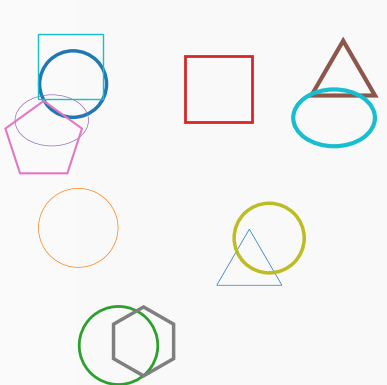[{"shape": "triangle", "thickness": 0.5, "radius": 0.49, "center": [0.643, 0.308]}, {"shape": "circle", "thickness": 2.5, "radius": 0.43, "center": [0.189, 0.782]}, {"shape": "circle", "thickness": 0.5, "radius": 0.51, "center": [0.202, 0.408]}, {"shape": "circle", "thickness": 2, "radius": 0.51, "center": [0.306, 0.103]}, {"shape": "square", "thickness": 2, "radius": 0.43, "center": [0.564, 0.768]}, {"shape": "oval", "thickness": 0.5, "radius": 0.47, "center": [0.134, 0.687]}, {"shape": "triangle", "thickness": 3, "radius": 0.47, "center": [0.886, 0.799]}, {"shape": "pentagon", "thickness": 1.5, "radius": 0.52, "center": [0.113, 0.634]}, {"shape": "hexagon", "thickness": 2.5, "radius": 0.45, "center": [0.371, 0.113]}, {"shape": "circle", "thickness": 2.5, "radius": 0.45, "center": [0.695, 0.382]}, {"shape": "oval", "thickness": 3, "radius": 0.53, "center": [0.862, 0.694]}, {"shape": "square", "thickness": 1, "radius": 0.42, "center": [0.182, 0.828]}]